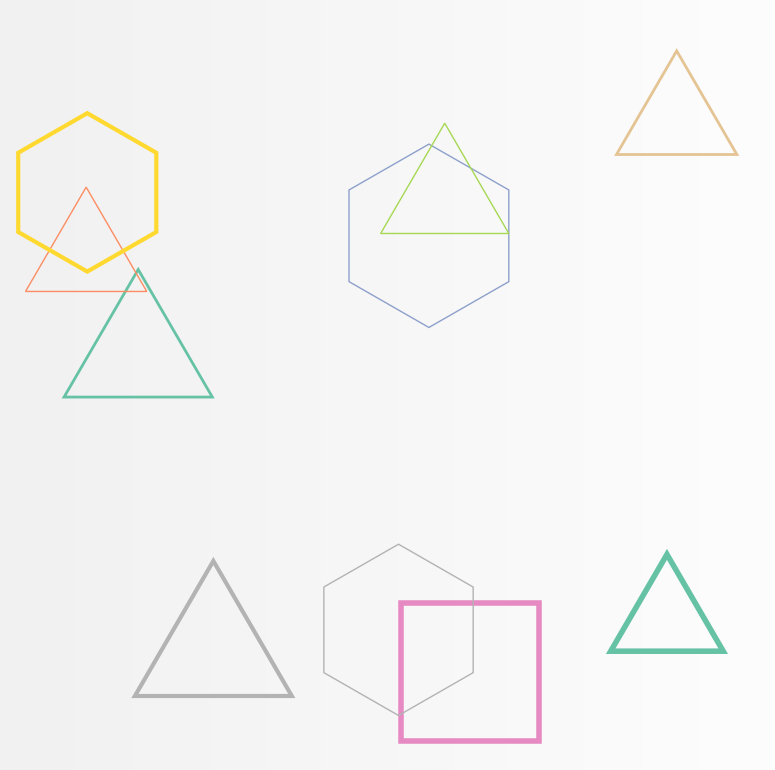[{"shape": "triangle", "thickness": 1, "radius": 0.55, "center": [0.178, 0.54]}, {"shape": "triangle", "thickness": 2, "radius": 0.42, "center": [0.861, 0.196]}, {"shape": "triangle", "thickness": 0.5, "radius": 0.45, "center": [0.111, 0.667]}, {"shape": "hexagon", "thickness": 0.5, "radius": 0.6, "center": [0.553, 0.694]}, {"shape": "square", "thickness": 2, "radius": 0.45, "center": [0.607, 0.128]}, {"shape": "triangle", "thickness": 0.5, "radius": 0.48, "center": [0.574, 0.745]}, {"shape": "hexagon", "thickness": 1.5, "radius": 0.51, "center": [0.113, 0.75]}, {"shape": "triangle", "thickness": 1, "radius": 0.45, "center": [0.873, 0.844]}, {"shape": "triangle", "thickness": 1.5, "radius": 0.58, "center": [0.275, 0.155]}, {"shape": "hexagon", "thickness": 0.5, "radius": 0.56, "center": [0.514, 0.182]}]